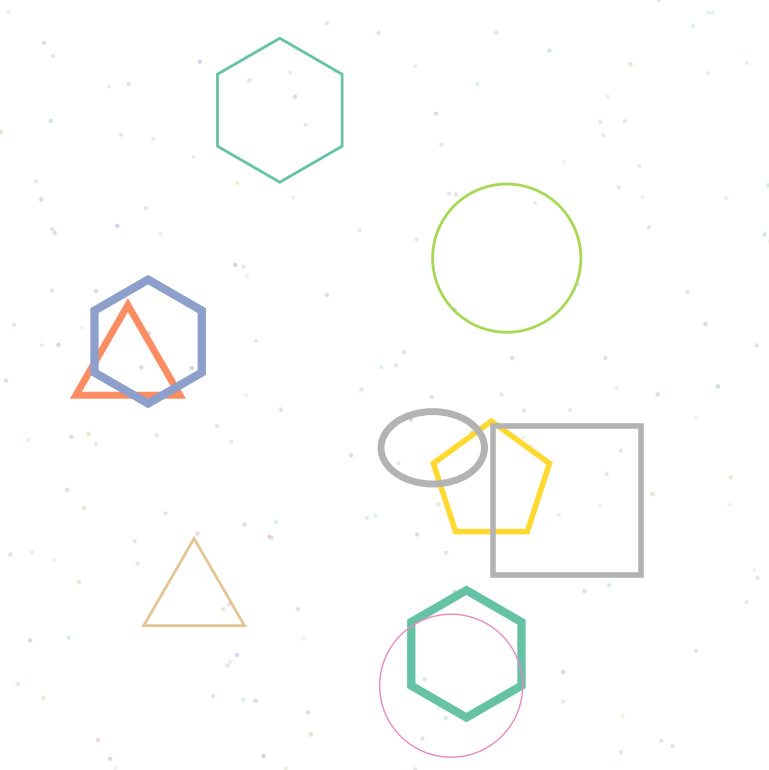[{"shape": "hexagon", "thickness": 3, "radius": 0.41, "center": [0.606, 0.151]}, {"shape": "hexagon", "thickness": 1, "radius": 0.47, "center": [0.363, 0.857]}, {"shape": "triangle", "thickness": 2.5, "radius": 0.39, "center": [0.166, 0.526]}, {"shape": "hexagon", "thickness": 3, "radius": 0.4, "center": [0.192, 0.556]}, {"shape": "circle", "thickness": 0.5, "radius": 0.46, "center": [0.586, 0.109]}, {"shape": "circle", "thickness": 1, "radius": 0.48, "center": [0.658, 0.665]}, {"shape": "pentagon", "thickness": 2, "radius": 0.4, "center": [0.638, 0.374]}, {"shape": "triangle", "thickness": 1, "radius": 0.38, "center": [0.252, 0.225]}, {"shape": "square", "thickness": 2, "radius": 0.48, "center": [0.736, 0.35]}, {"shape": "oval", "thickness": 2.5, "radius": 0.34, "center": [0.562, 0.418]}]